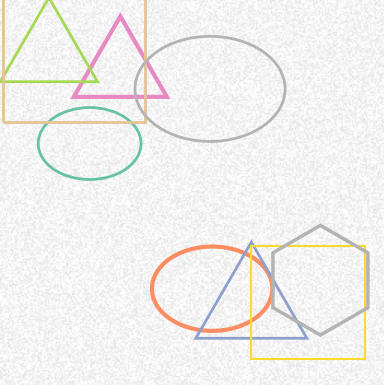[{"shape": "oval", "thickness": 2, "radius": 0.67, "center": [0.233, 0.627]}, {"shape": "oval", "thickness": 3, "radius": 0.78, "center": [0.551, 0.25]}, {"shape": "triangle", "thickness": 2, "radius": 0.83, "center": [0.653, 0.205]}, {"shape": "triangle", "thickness": 3, "radius": 0.7, "center": [0.313, 0.818]}, {"shape": "triangle", "thickness": 2, "radius": 0.73, "center": [0.127, 0.861]}, {"shape": "square", "thickness": 1.5, "radius": 0.74, "center": [0.8, 0.214]}, {"shape": "square", "thickness": 2, "radius": 0.93, "center": [0.192, 0.868]}, {"shape": "hexagon", "thickness": 2.5, "radius": 0.71, "center": [0.832, 0.272]}, {"shape": "oval", "thickness": 2, "radius": 0.98, "center": [0.546, 0.769]}]